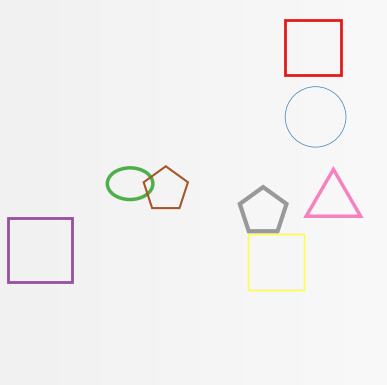[{"shape": "square", "thickness": 2, "radius": 0.36, "center": [0.807, 0.876]}, {"shape": "circle", "thickness": 0.5, "radius": 0.39, "center": [0.814, 0.696]}, {"shape": "oval", "thickness": 2.5, "radius": 0.29, "center": [0.336, 0.523]}, {"shape": "square", "thickness": 2, "radius": 0.41, "center": [0.103, 0.35]}, {"shape": "square", "thickness": 1, "radius": 0.36, "center": [0.713, 0.319]}, {"shape": "pentagon", "thickness": 1.5, "radius": 0.3, "center": [0.428, 0.508]}, {"shape": "triangle", "thickness": 2.5, "radius": 0.41, "center": [0.86, 0.479]}, {"shape": "pentagon", "thickness": 3, "radius": 0.32, "center": [0.679, 0.451]}]